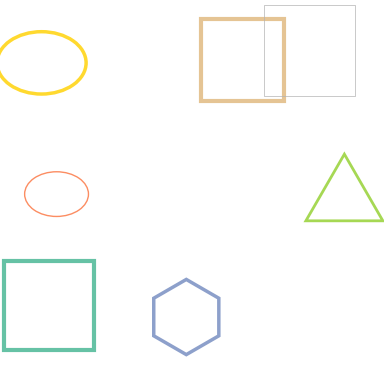[{"shape": "square", "thickness": 3, "radius": 0.58, "center": [0.127, 0.207]}, {"shape": "oval", "thickness": 1, "radius": 0.41, "center": [0.147, 0.496]}, {"shape": "hexagon", "thickness": 2.5, "radius": 0.49, "center": [0.484, 0.177]}, {"shape": "triangle", "thickness": 2, "radius": 0.58, "center": [0.894, 0.484]}, {"shape": "oval", "thickness": 2.5, "radius": 0.58, "center": [0.108, 0.837]}, {"shape": "square", "thickness": 3, "radius": 0.53, "center": [0.63, 0.843]}, {"shape": "square", "thickness": 0.5, "radius": 0.59, "center": [0.803, 0.87]}]